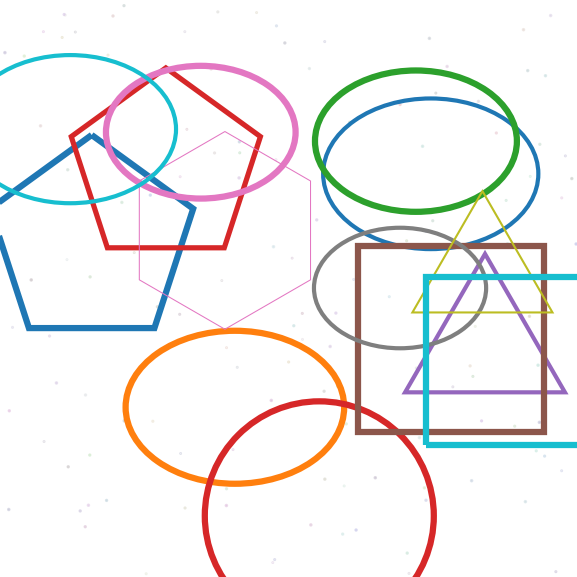[{"shape": "oval", "thickness": 2, "radius": 0.93, "center": [0.746, 0.698]}, {"shape": "pentagon", "thickness": 3, "radius": 0.92, "center": [0.159, 0.581]}, {"shape": "oval", "thickness": 3, "radius": 0.95, "center": [0.407, 0.294]}, {"shape": "oval", "thickness": 3, "radius": 0.87, "center": [0.72, 0.755]}, {"shape": "pentagon", "thickness": 2.5, "radius": 0.86, "center": [0.287, 0.709]}, {"shape": "circle", "thickness": 3, "radius": 0.99, "center": [0.553, 0.106]}, {"shape": "triangle", "thickness": 2, "radius": 0.8, "center": [0.84, 0.4]}, {"shape": "square", "thickness": 3, "radius": 0.8, "center": [0.781, 0.412]}, {"shape": "hexagon", "thickness": 0.5, "radius": 0.86, "center": [0.389, 0.6]}, {"shape": "oval", "thickness": 3, "radius": 0.82, "center": [0.348, 0.77]}, {"shape": "oval", "thickness": 2, "radius": 0.75, "center": [0.693, 0.5]}, {"shape": "triangle", "thickness": 1, "radius": 0.7, "center": [0.835, 0.528]}, {"shape": "oval", "thickness": 2, "radius": 0.92, "center": [0.122, 0.775]}, {"shape": "square", "thickness": 3, "radius": 0.73, "center": [0.884, 0.374]}]